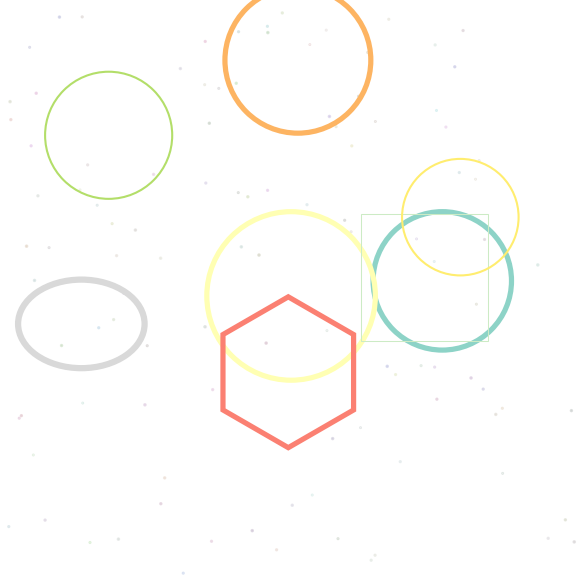[{"shape": "circle", "thickness": 2.5, "radius": 0.6, "center": [0.766, 0.513]}, {"shape": "circle", "thickness": 2.5, "radius": 0.73, "center": [0.504, 0.487]}, {"shape": "hexagon", "thickness": 2.5, "radius": 0.65, "center": [0.499, 0.355]}, {"shape": "circle", "thickness": 2.5, "radius": 0.63, "center": [0.516, 0.895]}, {"shape": "circle", "thickness": 1, "radius": 0.55, "center": [0.188, 0.765]}, {"shape": "oval", "thickness": 3, "radius": 0.55, "center": [0.141, 0.438]}, {"shape": "square", "thickness": 0.5, "radius": 0.55, "center": [0.735, 0.518]}, {"shape": "circle", "thickness": 1, "radius": 0.5, "center": [0.797, 0.623]}]